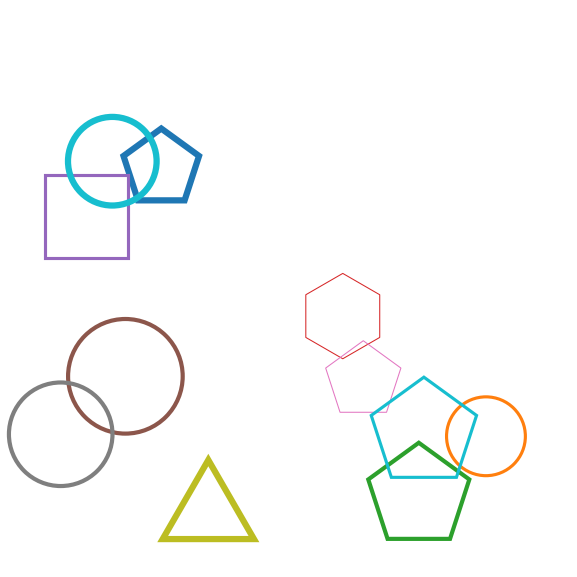[{"shape": "pentagon", "thickness": 3, "radius": 0.34, "center": [0.279, 0.708]}, {"shape": "circle", "thickness": 1.5, "radius": 0.34, "center": [0.841, 0.244]}, {"shape": "pentagon", "thickness": 2, "radius": 0.46, "center": [0.725, 0.14]}, {"shape": "hexagon", "thickness": 0.5, "radius": 0.37, "center": [0.594, 0.452]}, {"shape": "square", "thickness": 1.5, "radius": 0.36, "center": [0.15, 0.624]}, {"shape": "circle", "thickness": 2, "radius": 0.5, "center": [0.217, 0.348]}, {"shape": "pentagon", "thickness": 0.5, "radius": 0.34, "center": [0.629, 0.341]}, {"shape": "circle", "thickness": 2, "radius": 0.45, "center": [0.105, 0.247]}, {"shape": "triangle", "thickness": 3, "radius": 0.46, "center": [0.361, 0.111]}, {"shape": "circle", "thickness": 3, "radius": 0.38, "center": [0.194, 0.72]}, {"shape": "pentagon", "thickness": 1.5, "radius": 0.48, "center": [0.734, 0.25]}]